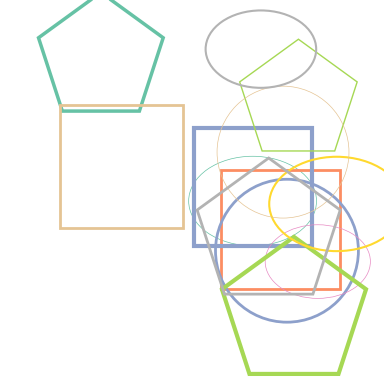[{"shape": "pentagon", "thickness": 2.5, "radius": 0.85, "center": [0.262, 0.849]}, {"shape": "oval", "thickness": 0.5, "radius": 0.83, "center": [0.656, 0.478]}, {"shape": "square", "thickness": 2, "radius": 0.77, "center": [0.728, 0.403]}, {"shape": "square", "thickness": 3, "radius": 0.76, "center": [0.656, 0.514]}, {"shape": "circle", "thickness": 2, "radius": 0.93, "center": [0.745, 0.349]}, {"shape": "oval", "thickness": 0.5, "radius": 0.68, "center": [0.825, 0.321]}, {"shape": "pentagon", "thickness": 1, "radius": 0.8, "center": [0.775, 0.738]}, {"shape": "pentagon", "thickness": 3, "radius": 0.98, "center": [0.764, 0.188]}, {"shape": "oval", "thickness": 1.5, "radius": 0.88, "center": [0.874, 0.47]}, {"shape": "square", "thickness": 2, "radius": 0.8, "center": [0.315, 0.568]}, {"shape": "circle", "thickness": 0.5, "radius": 0.86, "center": [0.735, 0.605]}, {"shape": "pentagon", "thickness": 2, "radius": 0.98, "center": [0.698, 0.394]}, {"shape": "oval", "thickness": 1.5, "radius": 0.72, "center": [0.678, 0.872]}]